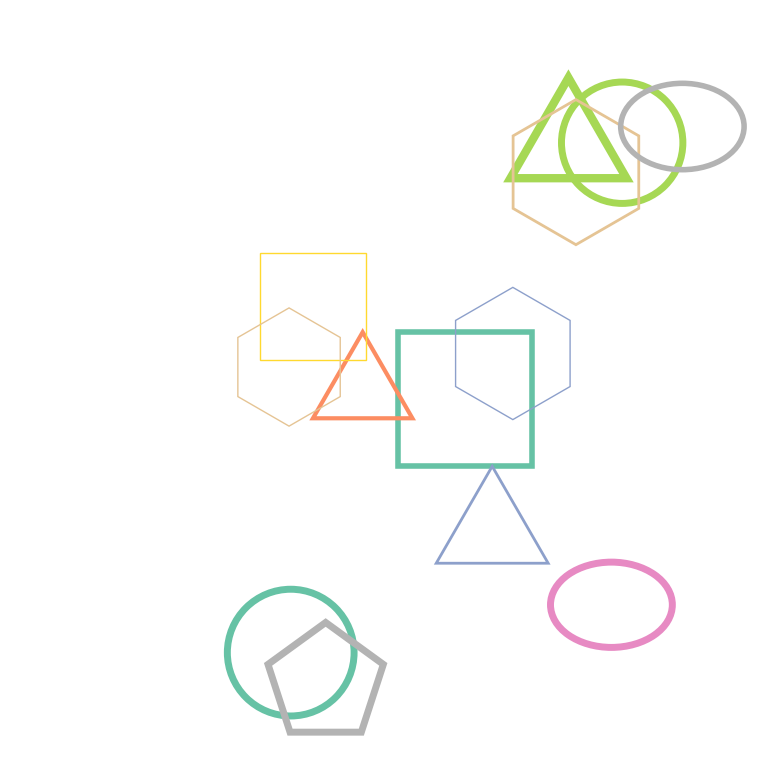[{"shape": "circle", "thickness": 2.5, "radius": 0.41, "center": [0.378, 0.152]}, {"shape": "square", "thickness": 2, "radius": 0.43, "center": [0.604, 0.482]}, {"shape": "triangle", "thickness": 1.5, "radius": 0.37, "center": [0.471, 0.494]}, {"shape": "hexagon", "thickness": 0.5, "radius": 0.43, "center": [0.666, 0.541]}, {"shape": "triangle", "thickness": 1, "radius": 0.42, "center": [0.639, 0.311]}, {"shape": "oval", "thickness": 2.5, "radius": 0.4, "center": [0.794, 0.215]}, {"shape": "triangle", "thickness": 3, "radius": 0.44, "center": [0.738, 0.812]}, {"shape": "circle", "thickness": 2.5, "radius": 0.39, "center": [0.808, 0.815]}, {"shape": "square", "thickness": 0.5, "radius": 0.35, "center": [0.407, 0.602]}, {"shape": "hexagon", "thickness": 1, "radius": 0.47, "center": [0.748, 0.776]}, {"shape": "hexagon", "thickness": 0.5, "radius": 0.38, "center": [0.375, 0.523]}, {"shape": "pentagon", "thickness": 2.5, "radius": 0.39, "center": [0.423, 0.113]}, {"shape": "oval", "thickness": 2, "radius": 0.4, "center": [0.886, 0.836]}]